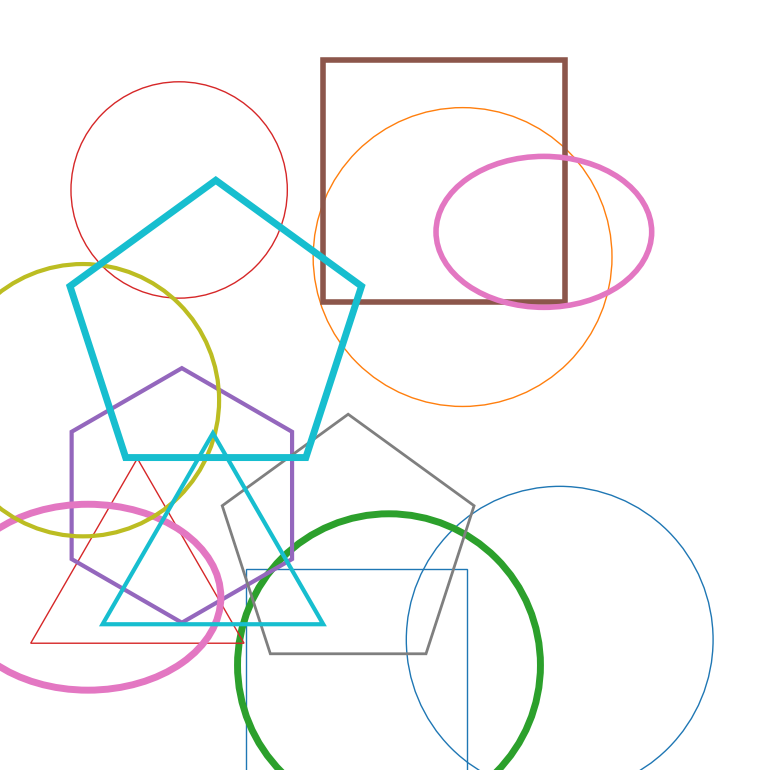[{"shape": "circle", "thickness": 0.5, "radius": 1.0, "center": [0.727, 0.169]}, {"shape": "square", "thickness": 0.5, "radius": 0.72, "center": [0.463, 0.118]}, {"shape": "circle", "thickness": 0.5, "radius": 0.97, "center": [0.601, 0.666]}, {"shape": "circle", "thickness": 2.5, "radius": 0.98, "center": [0.505, 0.136]}, {"shape": "triangle", "thickness": 0.5, "radius": 0.8, "center": [0.178, 0.245]}, {"shape": "circle", "thickness": 0.5, "radius": 0.7, "center": [0.233, 0.753]}, {"shape": "hexagon", "thickness": 1.5, "radius": 0.83, "center": [0.236, 0.357]}, {"shape": "square", "thickness": 2, "radius": 0.79, "center": [0.577, 0.765]}, {"shape": "oval", "thickness": 2.5, "radius": 0.86, "center": [0.114, 0.224]}, {"shape": "oval", "thickness": 2, "radius": 0.7, "center": [0.706, 0.699]}, {"shape": "pentagon", "thickness": 1, "radius": 0.86, "center": [0.452, 0.29]}, {"shape": "circle", "thickness": 1.5, "radius": 0.88, "center": [0.108, 0.48]}, {"shape": "triangle", "thickness": 1.5, "radius": 0.83, "center": [0.277, 0.272]}, {"shape": "pentagon", "thickness": 2.5, "radius": 1.0, "center": [0.28, 0.567]}]